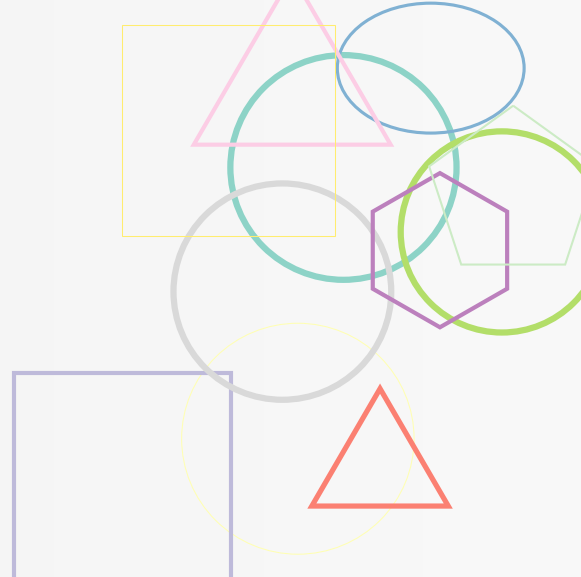[{"shape": "circle", "thickness": 3, "radius": 0.97, "center": [0.591, 0.709]}, {"shape": "circle", "thickness": 0.5, "radius": 1.0, "center": [0.512, 0.239]}, {"shape": "square", "thickness": 2, "radius": 0.93, "center": [0.211, 0.166]}, {"shape": "triangle", "thickness": 2.5, "radius": 0.68, "center": [0.654, 0.191]}, {"shape": "oval", "thickness": 1.5, "radius": 0.8, "center": [0.741, 0.881]}, {"shape": "circle", "thickness": 3, "radius": 0.87, "center": [0.864, 0.598]}, {"shape": "triangle", "thickness": 2, "radius": 0.98, "center": [0.503, 0.846]}, {"shape": "circle", "thickness": 3, "radius": 0.94, "center": [0.486, 0.494]}, {"shape": "hexagon", "thickness": 2, "radius": 0.67, "center": [0.757, 0.566]}, {"shape": "pentagon", "thickness": 1, "radius": 0.76, "center": [0.883, 0.664]}, {"shape": "square", "thickness": 0.5, "radius": 0.91, "center": [0.393, 0.773]}]